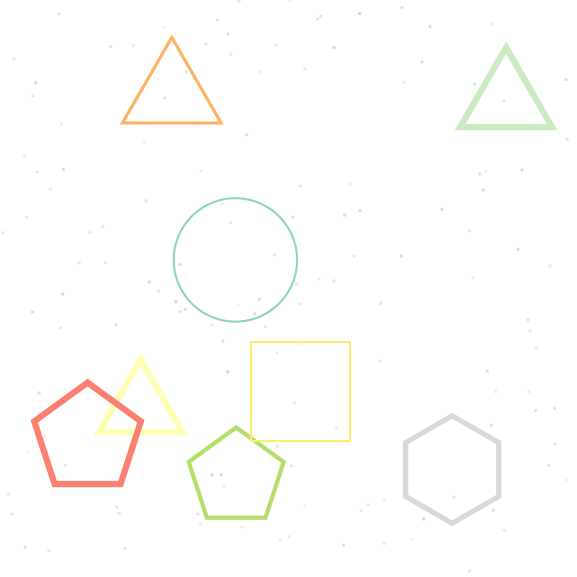[{"shape": "circle", "thickness": 1, "radius": 0.53, "center": [0.408, 0.549]}, {"shape": "triangle", "thickness": 3, "radius": 0.42, "center": [0.244, 0.293]}, {"shape": "pentagon", "thickness": 3, "radius": 0.49, "center": [0.152, 0.24]}, {"shape": "triangle", "thickness": 1.5, "radius": 0.49, "center": [0.297, 0.836]}, {"shape": "pentagon", "thickness": 2, "radius": 0.43, "center": [0.409, 0.173]}, {"shape": "hexagon", "thickness": 2.5, "radius": 0.47, "center": [0.783, 0.186]}, {"shape": "triangle", "thickness": 3, "radius": 0.46, "center": [0.876, 0.825]}, {"shape": "square", "thickness": 1, "radius": 0.43, "center": [0.52, 0.321]}]